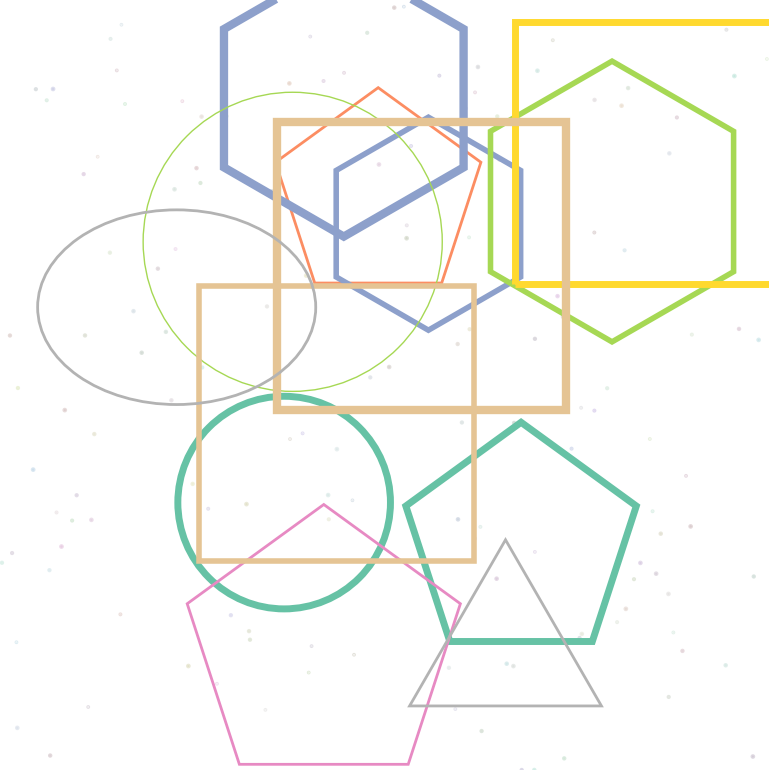[{"shape": "pentagon", "thickness": 2.5, "radius": 0.79, "center": [0.677, 0.294]}, {"shape": "circle", "thickness": 2.5, "radius": 0.69, "center": [0.369, 0.347]}, {"shape": "pentagon", "thickness": 1, "radius": 0.7, "center": [0.491, 0.746]}, {"shape": "hexagon", "thickness": 2, "radius": 0.69, "center": [0.556, 0.709]}, {"shape": "hexagon", "thickness": 3, "radius": 0.9, "center": [0.446, 0.872]}, {"shape": "pentagon", "thickness": 1, "radius": 0.93, "center": [0.421, 0.158]}, {"shape": "circle", "thickness": 0.5, "radius": 0.97, "center": [0.38, 0.686]}, {"shape": "hexagon", "thickness": 2, "radius": 0.91, "center": [0.795, 0.738]}, {"shape": "square", "thickness": 2.5, "radius": 0.85, "center": [0.839, 0.801]}, {"shape": "square", "thickness": 2, "radius": 0.89, "center": [0.437, 0.45]}, {"shape": "square", "thickness": 3, "radius": 0.94, "center": [0.547, 0.655]}, {"shape": "oval", "thickness": 1, "radius": 0.9, "center": [0.229, 0.601]}, {"shape": "triangle", "thickness": 1, "radius": 0.72, "center": [0.657, 0.155]}]